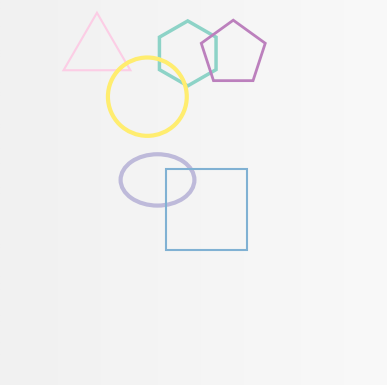[{"shape": "hexagon", "thickness": 2.5, "radius": 0.42, "center": [0.484, 0.861]}, {"shape": "oval", "thickness": 3, "radius": 0.48, "center": [0.406, 0.533]}, {"shape": "square", "thickness": 1.5, "radius": 0.53, "center": [0.533, 0.457]}, {"shape": "triangle", "thickness": 1.5, "radius": 0.5, "center": [0.25, 0.867]}, {"shape": "pentagon", "thickness": 2, "radius": 0.43, "center": [0.602, 0.861]}, {"shape": "circle", "thickness": 3, "radius": 0.51, "center": [0.38, 0.749]}]